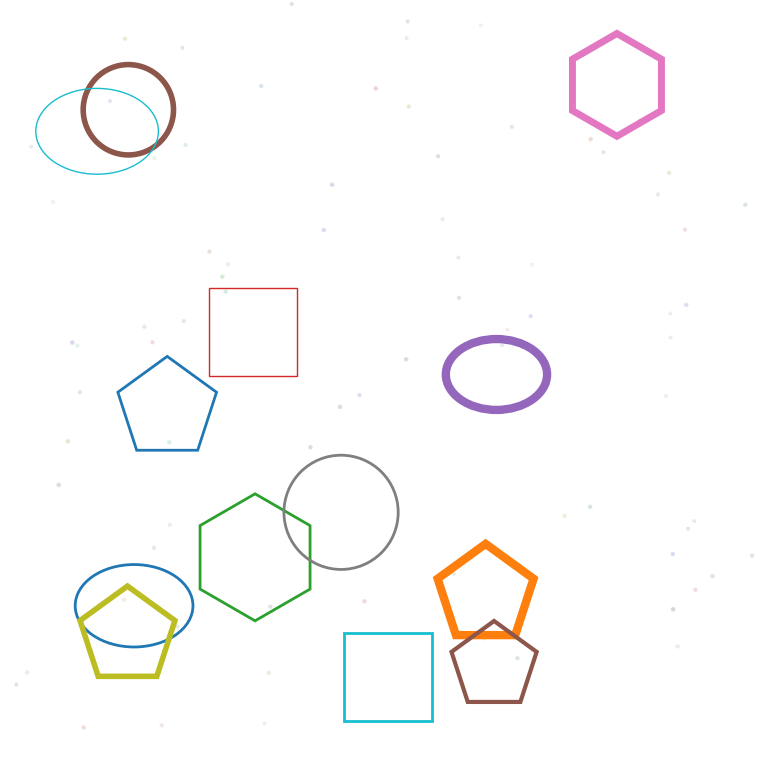[{"shape": "pentagon", "thickness": 1, "radius": 0.34, "center": [0.217, 0.47]}, {"shape": "oval", "thickness": 1, "radius": 0.38, "center": [0.174, 0.213]}, {"shape": "pentagon", "thickness": 3, "radius": 0.33, "center": [0.631, 0.228]}, {"shape": "hexagon", "thickness": 1, "radius": 0.41, "center": [0.331, 0.276]}, {"shape": "square", "thickness": 0.5, "radius": 0.29, "center": [0.328, 0.569]}, {"shape": "oval", "thickness": 3, "radius": 0.33, "center": [0.645, 0.514]}, {"shape": "pentagon", "thickness": 1.5, "radius": 0.29, "center": [0.642, 0.135]}, {"shape": "circle", "thickness": 2, "radius": 0.29, "center": [0.167, 0.857]}, {"shape": "hexagon", "thickness": 2.5, "radius": 0.33, "center": [0.801, 0.89]}, {"shape": "circle", "thickness": 1, "radius": 0.37, "center": [0.443, 0.335]}, {"shape": "pentagon", "thickness": 2, "radius": 0.32, "center": [0.166, 0.174]}, {"shape": "square", "thickness": 1, "radius": 0.29, "center": [0.504, 0.121]}, {"shape": "oval", "thickness": 0.5, "radius": 0.4, "center": [0.126, 0.829]}]